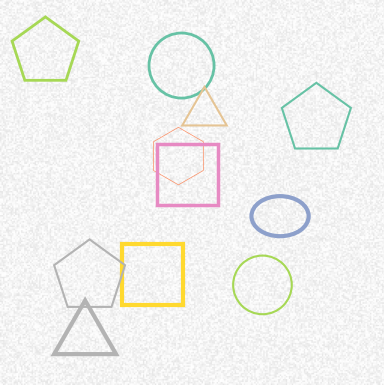[{"shape": "circle", "thickness": 2, "radius": 0.42, "center": [0.472, 0.83]}, {"shape": "pentagon", "thickness": 1.5, "radius": 0.47, "center": [0.822, 0.691]}, {"shape": "hexagon", "thickness": 0.5, "radius": 0.37, "center": [0.463, 0.595]}, {"shape": "oval", "thickness": 3, "radius": 0.37, "center": [0.727, 0.439]}, {"shape": "square", "thickness": 2.5, "radius": 0.4, "center": [0.486, 0.548]}, {"shape": "circle", "thickness": 1.5, "radius": 0.38, "center": [0.682, 0.26]}, {"shape": "pentagon", "thickness": 2, "radius": 0.46, "center": [0.118, 0.865]}, {"shape": "square", "thickness": 3, "radius": 0.4, "center": [0.396, 0.287]}, {"shape": "triangle", "thickness": 1.5, "radius": 0.33, "center": [0.531, 0.707]}, {"shape": "triangle", "thickness": 3, "radius": 0.46, "center": [0.221, 0.127]}, {"shape": "pentagon", "thickness": 1.5, "radius": 0.48, "center": [0.233, 0.281]}]